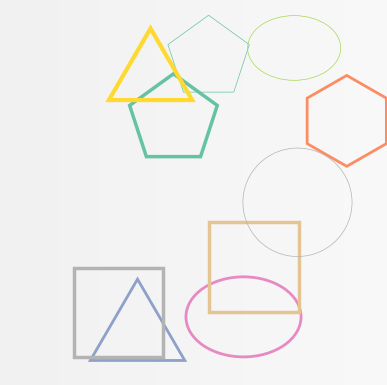[{"shape": "pentagon", "thickness": 0.5, "radius": 0.55, "center": [0.538, 0.85]}, {"shape": "pentagon", "thickness": 2.5, "radius": 0.59, "center": [0.448, 0.689]}, {"shape": "hexagon", "thickness": 2, "radius": 0.59, "center": [0.895, 0.686]}, {"shape": "triangle", "thickness": 2, "radius": 0.7, "center": [0.355, 0.134]}, {"shape": "oval", "thickness": 2, "radius": 0.74, "center": [0.628, 0.177]}, {"shape": "oval", "thickness": 0.5, "radius": 0.6, "center": [0.759, 0.875]}, {"shape": "triangle", "thickness": 3, "radius": 0.62, "center": [0.388, 0.802]}, {"shape": "square", "thickness": 2.5, "radius": 0.58, "center": [0.656, 0.307]}, {"shape": "square", "thickness": 2.5, "radius": 0.57, "center": [0.307, 0.189]}, {"shape": "circle", "thickness": 0.5, "radius": 0.7, "center": [0.768, 0.475]}]